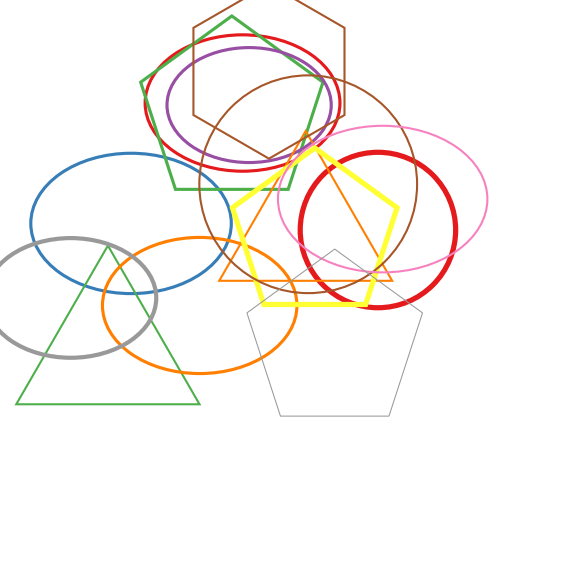[{"shape": "circle", "thickness": 2.5, "radius": 0.67, "center": [0.654, 0.601]}, {"shape": "oval", "thickness": 1.5, "radius": 0.84, "center": [0.42, 0.821]}, {"shape": "oval", "thickness": 1.5, "radius": 0.87, "center": [0.227, 0.612]}, {"shape": "pentagon", "thickness": 1.5, "radius": 0.83, "center": [0.401, 0.806]}, {"shape": "triangle", "thickness": 1, "radius": 0.92, "center": [0.187, 0.391]}, {"shape": "oval", "thickness": 1.5, "radius": 0.71, "center": [0.431, 0.817]}, {"shape": "oval", "thickness": 1.5, "radius": 0.84, "center": [0.346, 0.47]}, {"shape": "triangle", "thickness": 1, "radius": 0.86, "center": [0.529, 0.599]}, {"shape": "pentagon", "thickness": 2.5, "radius": 0.75, "center": [0.545, 0.593]}, {"shape": "hexagon", "thickness": 1, "radius": 0.76, "center": [0.466, 0.875]}, {"shape": "circle", "thickness": 1, "radius": 0.94, "center": [0.534, 0.68]}, {"shape": "oval", "thickness": 1, "radius": 0.91, "center": [0.663, 0.654]}, {"shape": "oval", "thickness": 2, "radius": 0.74, "center": [0.123, 0.483]}, {"shape": "pentagon", "thickness": 0.5, "radius": 0.8, "center": [0.58, 0.408]}]